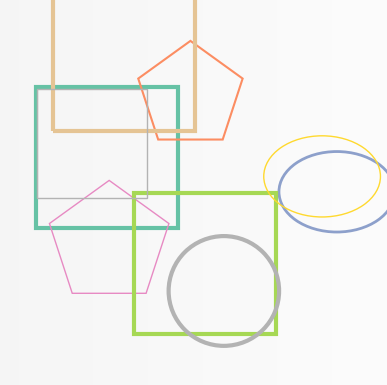[{"shape": "square", "thickness": 3, "radius": 0.91, "center": [0.276, 0.591]}, {"shape": "pentagon", "thickness": 1.5, "radius": 0.71, "center": [0.491, 0.752]}, {"shape": "oval", "thickness": 2, "radius": 0.75, "center": [0.869, 0.502]}, {"shape": "pentagon", "thickness": 1, "radius": 0.81, "center": [0.282, 0.369]}, {"shape": "square", "thickness": 3, "radius": 0.91, "center": [0.529, 0.316]}, {"shape": "oval", "thickness": 1, "radius": 0.75, "center": [0.831, 0.542]}, {"shape": "square", "thickness": 3, "radius": 0.92, "center": [0.321, 0.842]}, {"shape": "square", "thickness": 1, "radius": 0.71, "center": [0.238, 0.628]}, {"shape": "circle", "thickness": 3, "radius": 0.71, "center": [0.578, 0.244]}]